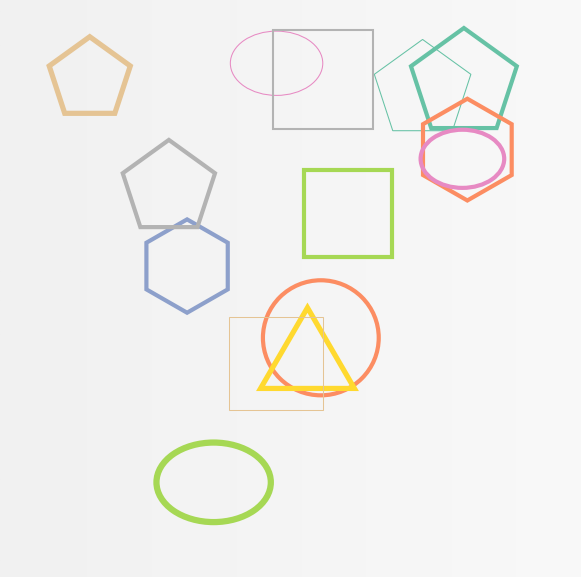[{"shape": "pentagon", "thickness": 0.5, "radius": 0.44, "center": [0.727, 0.843]}, {"shape": "pentagon", "thickness": 2, "radius": 0.48, "center": [0.798, 0.855]}, {"shape": "hexagon", "thickness": 2, "radius": 0.44, "center": [0.804, 0.74]}, {"shape": "circle", "thickness": 2, "radius": 0.5, "center": [0.552, 0.414]}, {"shape": "hexagon", "thickness": 2, "radius": 0.4, "center": [0.322, 0.538]}, {"shape": "oval", "thickness": 0.5, "radius": 0.4, "center": [0.476, 0.89]}, {"shape": "oval", "thickness": 2, "radius": 0.36, "center": [0.796, 0.724]}, {"shape": "oval", "thickness": 3, "radius": 0.49, "center": [0.368, 0.164]}, {"shape": "square", "thickness": 2, "radius": 0.38, "center": [0.598, 0.63]}, {"shape": "triangle", "thickness": 2.5, "radius": 0.47, "center": [0.529, 0.373]}, {"shape": "square", "thickness": 0.5, "radius": 0.4, "center": [0.474, 0.37]}, {"shape": "pentagon", "thickness": 2.5, "radius": 0.37, "center": [0.154, 0.862]}, {"shape": "pentagon", "thickness": 2, "radius": 0.42, "center": [0.291, 0.673]}, {"shape": "square", "thickness": 1, "radius": 0.43, "center": [0.556, 0.862]}]